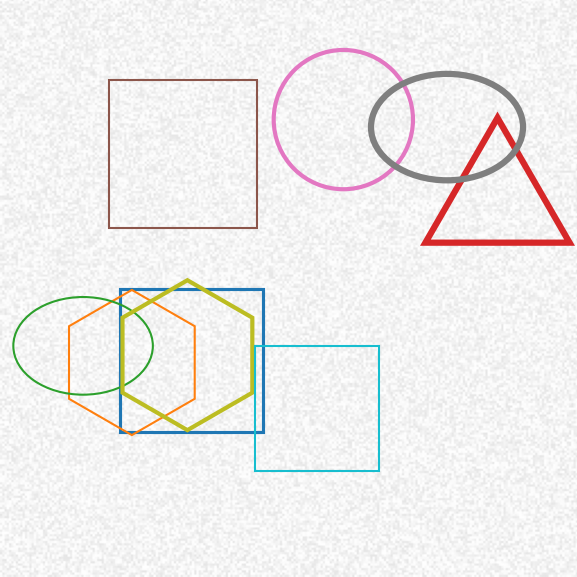[{"shape": "square", "thickness": 1.5, "radius": 0.62, "center": [0.331, 0.375]}, {"shape": "hexagon", "thickness": 1, "radius": 0.63, "center": [0.228, 0.371]}, {"shape": "oval", "thickness": 1, "radius": 0.6, "center": [0.144, 0.4]}, {"shape": "triangle", "thickness": 3, "radius": 0.72, "center": [0.861, 0.651]}, {"shape": "square", "thickness": 1, "radius": 0.64, "center": [0.317, 0.733]}, {"shape": "circle", "thickness": 2, "radius": 0.6, "center": [0.595, 0.792]}, {"shape": "oval", "thickness": 3, "radius": 0.66, "center": [0.774, 0.779]}, {"shape": "hexagon", "thickness": 2, "radius": 0.65, "center": [0.325, 0.384]}, {"shape": "square", "thickness": 1, "radius": 0.54, "center": [0.549, 0.291]}]